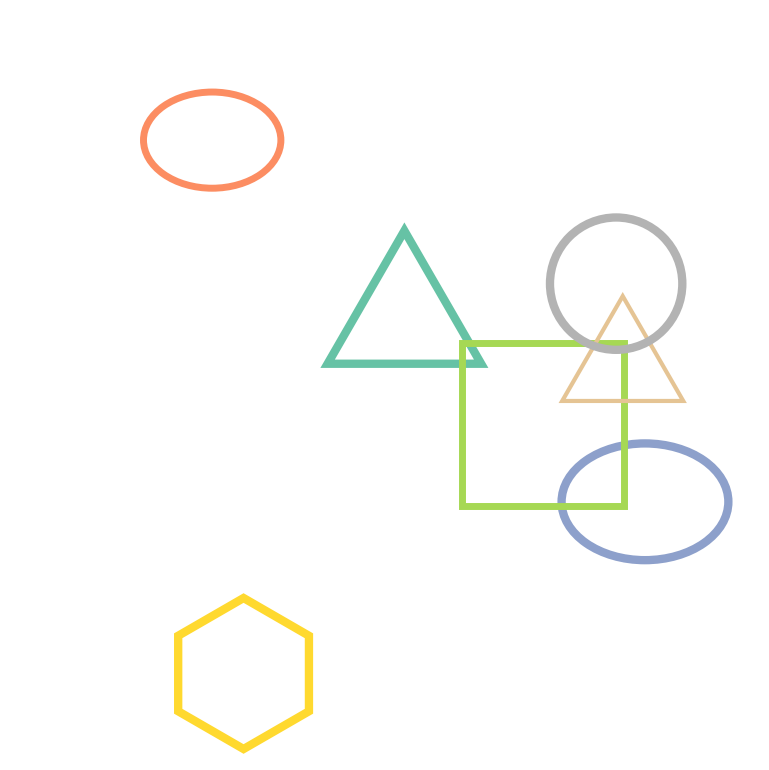[{"shape": "triangle", "thickness": 3, "radius": 0.58, "center": [0.525, 0.585]}, {"shape": "oval", "thickness": 2.5, "radius": 0.45, "center": [0.276, 0.818]}, {"shape": "oval", "thickness": 3, "radius": 0.54, "center": [0.838, 0.348]}, {"shape": "square", "thickness": 2.5, "radius": 0.53, "center": [0.705, 0.449]}, {"shape": "hexagon", "thickness": 3, "radius": 0.49, "center": [0.316, 0.125]}, {"shape": "triangle", "thickness": 1.5, "radius": 0.45, "center": [0.809, 0.525]}, {"shape": "circle", "thickness": 3, "radius": 0.43, "center": [0.8, 0.632]}]